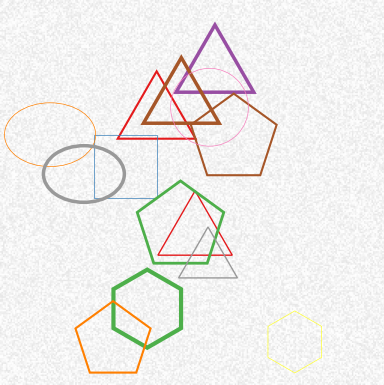[{"shape": "triangle", "thickness": 1, "radius": 0.56, "center": [0.507, 0.393]}, {"shape": "triangle", "thickness": 1.5, "radius": 0.58, "center": [0.407, 0.698]}, {"shape": "square", "thickness": 0.5, "radius": 0.41, "center": [0.327, 0.568]}, {"shape": "pentagon", "thickness": 2, "radius": 0.59, "center": [0.469, 0.412]}, {"shape": "hexagon", "thickness": 3, "radius": 0.51, "center": [0.382, 0.198]}, {"shape": "triangle", "thickness": 2.5, "radius": 0.58, "center": [0.558, 0.819]}, {"shape": "pentagon", "thickness": 1.5, "radius": 0.51, "center": [0.294, 0.115]}, {"shape": "oval", "thickness": 0.5, "radius": 0.59, "center": [0.13, 0.65]}, {"shape": "hexagon", "thickness": 0.5, "radius": 0.4, "center": [0.766, 0.112]}, {"shape": "triangle", "thickness": 2.5, "radius": 0.57, "center": [0.471, 0.737]}, {"shape": "pentagon", "thickness": 1.5, "radius": 0.59, "center": [0.607, 0.64]}, {"shape": "circle", "thickness": 0.5, "radius": 0.51, "center": [0.544, 0.721]}, {"shape": "triangle", "thickness": 1, "radius": 0.44, "center": [0.54, 0.322]}, {"shape": "oval", "thickness": 2.5, "radius": 0.53, "center": [0.218, 0.548]}]